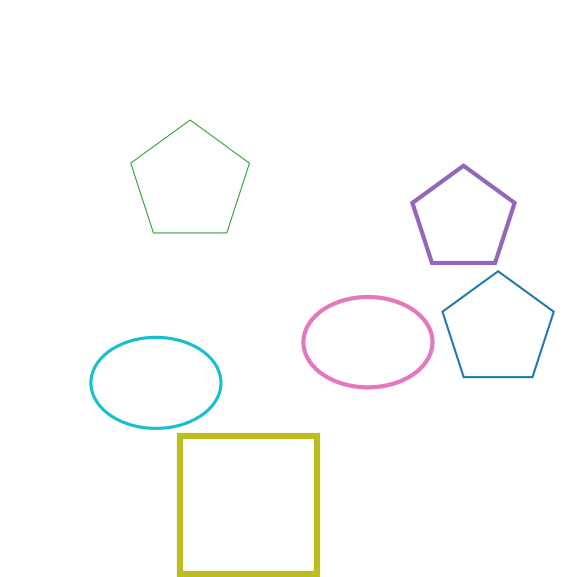[{"shape": "pentagon", "thickness": 1, "radius": 0.51, "center": [0.863, 0.428]}, {"shape": "pentagon", "thickness": 0.5, "radius": 0.54, "center": [0.329, 0.683]}, {"shape": "pentagon", "thickness": 2, "radius": 0.47, "center": [0.803, 0.619]}, {"shape": "oval", "thickness": 2, "radius": 0.56, "center": [0.637, 0.407]}, {"shape": "square", "thickness": 3, "radius": 0.59, "center": [0.431, 0.125]}, {"shape": "oval", "thickness": 1.5, "radius": 0.56, "center": [0.27, 0.336]}]